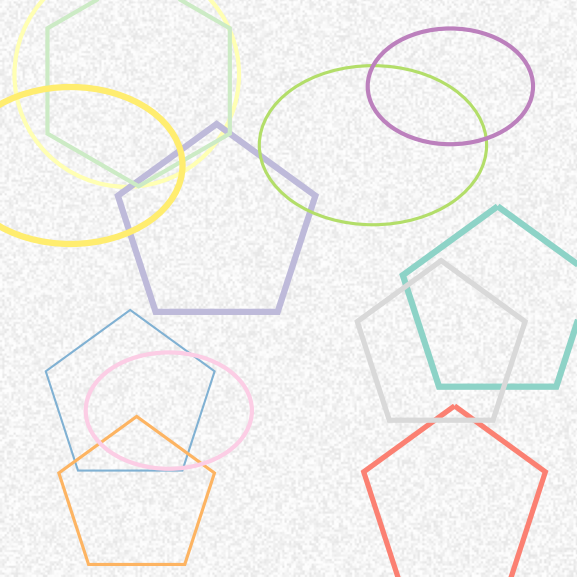[{"shape": "pentagon", "thickness": 3, "radius": 0.86, "center": [0.862, 0.469]}, {"shape": "circle", "thickness": 2, "radius": 0.97, "center": [0.219, 0.87]}, {"shape": "pentagon", "thickness": 3, "radius": 0.9, "center": [0.375, 0.605]}, {"shape": "pentagon", "thickness": 2.5, "radius": 0.83, "center": [0.787, 0.131]}, {"shape": "pentagon", "thickness": 1, "radius": 0.77, "center": [0.225, 0.309]}, {"shape": "pentagon", "thickness": 1.5, "radius": 0.71, "center": [0.237, 0.136]}, {"shape": "oval", "thickness": 1.5, "radius": 0.98, "center": [0.646, 0.748]}, {"shape": "oval", "thickness": 2, "radius": 0.72, "center": [0.292, 0.288]}, {"shape": "pentagon", "thickness": 2.5, "radius": 0.76, "center": [0.764, 0.395]}, {"shape": "oval", "thickness": 2, "radius": 0.72, "center": [0.78, 0.85]}, {"shape": "hexagon", "thickness": 2, "radius": 0.91, "center": [0.24, 0.859]}, {"shape": "oval", "thickness": 3, "radius": 0.97, "center": [0.122, 0.713]}]